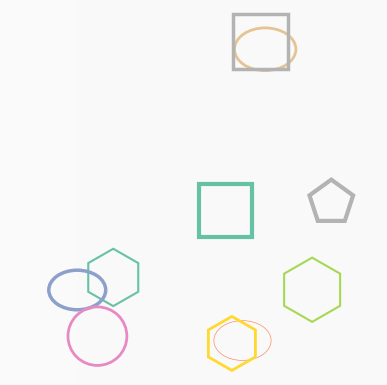[{"shape": "square", "thickness": 3, "radius": 0.34, "center": [0.582, 0.453]}, {"shape": "hexagon", "thickness": 1.5, "radius": 0.37, "center": [0.292, 0.279]}, {"shape": "oval", "thickness": 0.5, "radius": 0.37, "center": [0.626, 0.115]}, {"shape": "oval", "thickness": 2.5, "radius": 0.37, "center": [0.199, 0.247]}, {"shape": "circle", "thickness": 2, "radius": 0.38, "center": [0.251, 0.127]}, {"shape": "hexagon", "thickness": 1.5, "radius": 0.42, "center": [0.805, 0.247]}, {"shape": "hexagon", "thickness": 2, "radius": 0.35, "center": [0.598, 0.108]}, {"shape": "oval", "thickness": 2, "radius": 0.4, "center": [0.684, 0.872]}, {"shape": "pentagon", "thickness": 3, "radius": 0.3, "center": [0.855, 0.474]}, {"shape": "square", "thickness": 2.5, "radius": 0.36, "center": [0.672, 0.891]}]